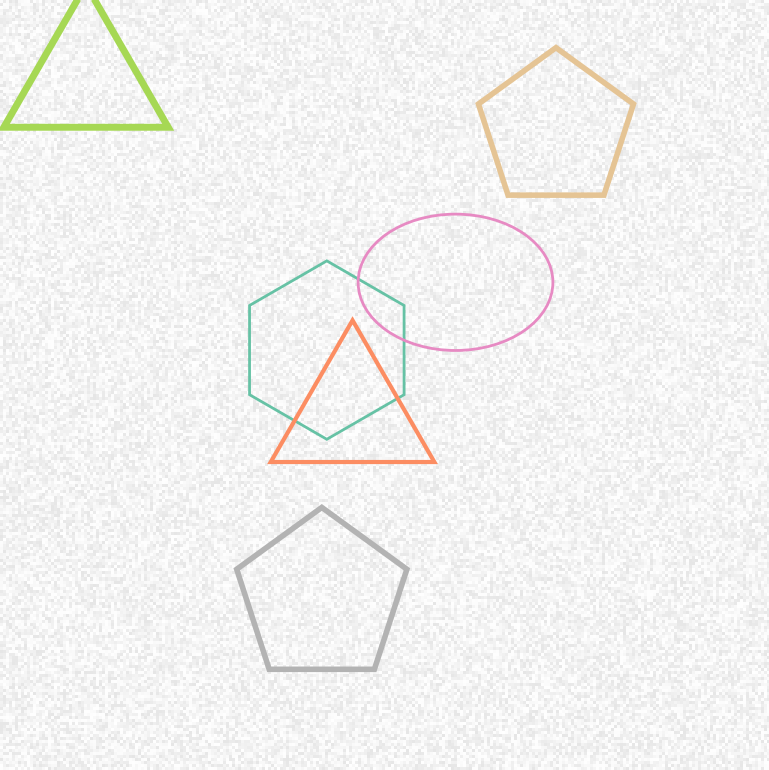[{"shape": "hexagon", "thickness": 1, "radius": 0.58, "center": [0.424, 0.545]}, {"shape": "triangle", "thickness": 1.5, "radius": 0.61, "center": [0.458, 0.461]}, {"shape": "oval", "thickness": 1, "radius": 0.63, "center": [0.592, 0.633]}, {"shape": "triangle", "thickness": 2.5, "radius": 0.62, "center": [0.112, 0.896]}, {"shape": "pentagon", "thickness": 2, "radius": 0.53, "center": [0.722, 0.832]}, {"shape": "pentagon", "thickness": 2, "radius": 0.58, "center": [0.418, 0.225]}]